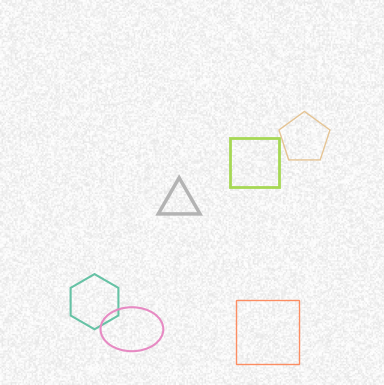[{"shape": "hexagon", "thickness": 1.5, "radius": 0.36, "center": [0.245, 0.216]}, {"shape": "square", "thickness": 1, "radius": 0.41, "center": [0.695, 0.138]}, {"shape": "oval", "thickness": 1.5, "radius": 0.41, "center": [0.343, 0.145]}, {"shape": "square", "thickness": 2, "radius": 0.32, "center": [0.661, 0.578]}, {"shape": "pentagon", "thickness": 1, "radius": 0.35, "center": [0.791, 0.641]}, {"shape": "triangle", "thickness": 2.5, "radius": 0.31, "center": [0.465, 0.476]}]